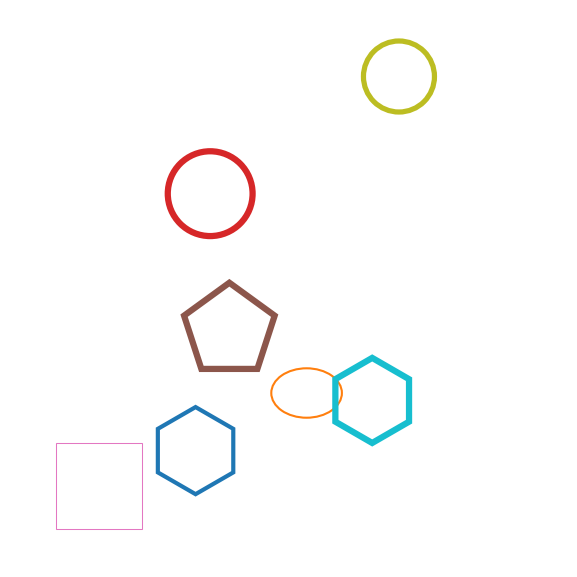[{"shape": "hexagon", "thickness": 2, "radius": 0.38, "center": [0.339, 0.219]}, {"shape": "oval", "thickness": 1, "radius": 0.31, "center": [0.531, 0.319]}, {"shape": "circle", "thickness": 3, "radius": 0.37, "center": [0.364, 0.664]}, {"shape": "pentagon", "thickness": 3, "radius": 0.41, "center": [0.397, 0.427]}, {"shape": "square", "thickness": 0.5, "radius": 0.38, "center": [0.171, 0.158]}, {"shape": "circle", "thickness": 2.5, "radius": 0.31, "center": [0.691, 0.867]}, {"shape": "hexagon", "thickness": 3, "radius": 0.37, "center": [0.645, 0.306]}]